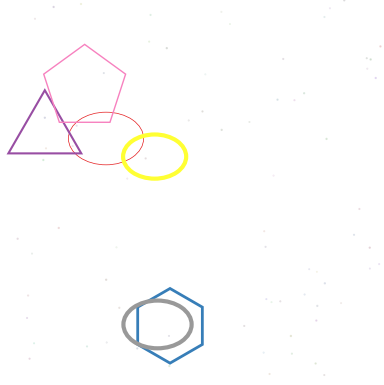[{"shape": "oval", "thickness": 0.5, "radius": 0.49, "center": [0.275, 0.64]}, {"shape": "hexagon", "thickness": 2, "radius": 0.48, "center": [0.442, 0.154]}, {"shape": "triangle", "thickness": 1.5, "radius": 0.55, "center": [0.116, 0.656]}, {"shape": "oval", "thickness": 3, "radius": 0.41, "center": [0.402, 0.593]}, {"shape": "pentagon", "thickness": 1, "radius": 0.56, "center": [0.22, 0.773]}, {"shape": "oval", "thickness": 3, "radius": 0.44, "center": [0.409, 0.157]}]